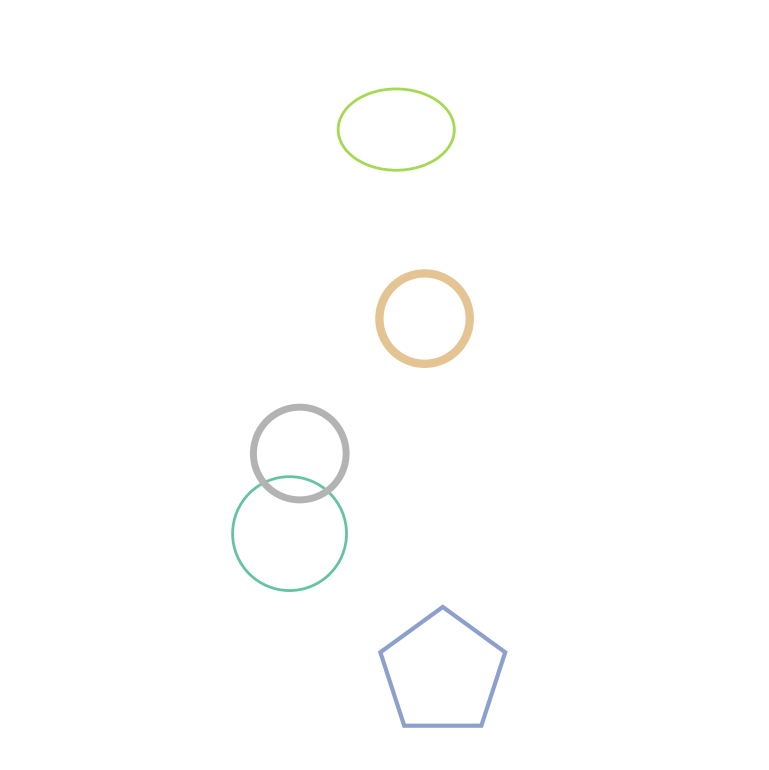[{"shape": "circle", "thickness": 1, "radius": 0.37, "center": [0.376, 0.307]}, {"shape": "pentagon", "thickness": 1.5, "radius": 0.43, "center": [0.575, 0.127]}, {"shape": "oval", "thickness": 1, "radius": 0.38, "center": [0.515, 0.832]}, {"shape": "circle", "thickness": 3, "radius": 0.29, "center": [0.551, 0.586]}, {"shape": "circle", "thickness": 2.5, "radius": 0.3, "center": [0.389, 0.411]}]